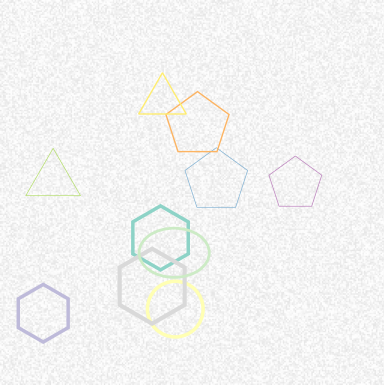[{"shape": "hexagon", "thickness": 2.5, "radius": 0.42, "center": [0.417, 0.382]}, {"shape": "circle", "thickness": 2.5, "radius": 0.36, "center": [0.455, 0.197]}, {"shape": "hexagon", "thickness": 2.5, "radius": 0.37, "center": [0.112, 0.186]}, {"shape": "pentagon", "thickness": 0.5, "radius": 0.43, "center": [0.562, 0.531]}, {"shape": "pentagon", "thickness": 1, "radius": 0.43, "center": [0.513, 0.676]}, {"shape": "triangle", "thickness": 0.5, "radius": 0.41, "center": [0.138, 0.533]}, {"shape": "hexagon", "thickness": 3, "radius": 0.49, "center": [0.395, 0.257]}, {"shape": "pentagon", "thickness": 0.5, "radius": 0.36, "center": [0.767, 0.523]}, {"shape": "oval", "thickness": 2, "radius": 0.46, "center": [0.452, 0.343]}, {"shape": "triangle", "thickness": 1, "radius": 0.36, "center": [0.422, 0.74]}]